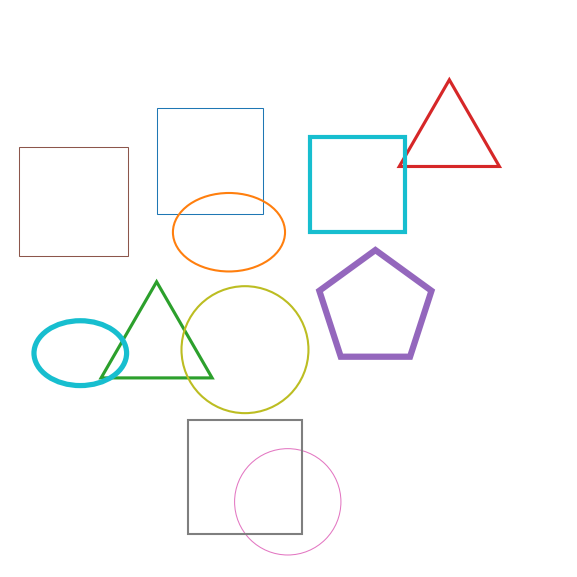[{"shape": "square", "thickness": 0.5, "radius": 0.46, "center": [0.363, 0.72]}, {"shape": "oval", "thickness": 1, "radius": 0.49, "center": [0.396, 0.597]}, {"shape": "triangle", "thickness": 1.5, "radius": 0.55, "center": [0.271, 0.4]}, {"shape": "triangle", "thickness": 1.5, "radius": 0.5, "center": [0.778, 0.761]}, {"shape": "pentagon", "thickness": 3, "radius": 0.51, "center": [0.65, 0.464]}, {"shape": "square", "thickness": 0.5, "radius": 0.47, "center": [0.128, 0.65]}, {"shape": "circle", "thickness": 0.5, "radius": 0.46, "center": [0.498, 0.13]}, {"shape": "square", "thickness": 1, "radius": 0.49, "center": [0.424, 0.174]}, {"shape": "circle", "thickness": 1, "radius": 0.55, "center": [0.424, 0.394]}, {"shape": "square", "thickness": 2, "radius": 0.41, "center": [0.62, 0.679]}, {"shape": "oval", "thickness": 2.5, "radius": 0.4, "center": [0.139, 0.388]}]